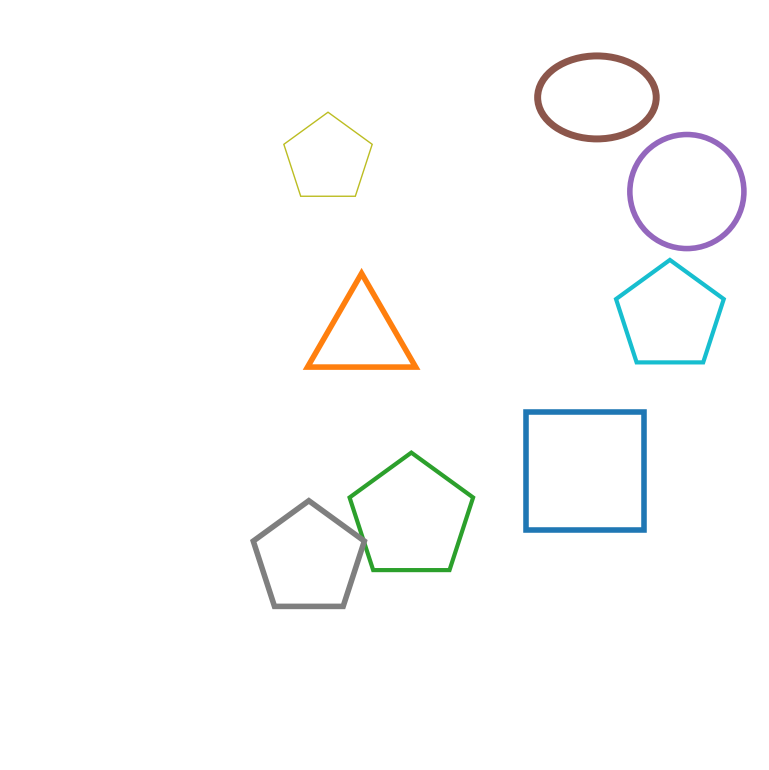[{"shape": "square", "thickness": 2, "radius": 0.38, "center": [0.76, 0.388]}, {"shape": "triangle", "thickness": 2, "radius": 0.41, "center": [0.47, 0.564]}, {"shape": "pentagon", "thickness": 1.5, "radius": 0.42, "center": [0.534, 0.328]}, {"shape": "circle", "thickness": 2, "radius": 0.37, "center": [0.892, 0.751]}, {"shape": "oval", "thickness": 2.5, "radius": 0.38, "center": [0.775, 0.873]}, {"shape": "pentagon", "thickness": 2, "radius": 0.38, "center": [0.401, 0.274]}, {"shape": "pentagon", "thickness": 0.5, "radius": 0.3, "center": [0.426, 0.794]}, {"shape": "pentagon", "thickness": 1.5, "radius": 0.37, "center": [0.87, 0.589]}]